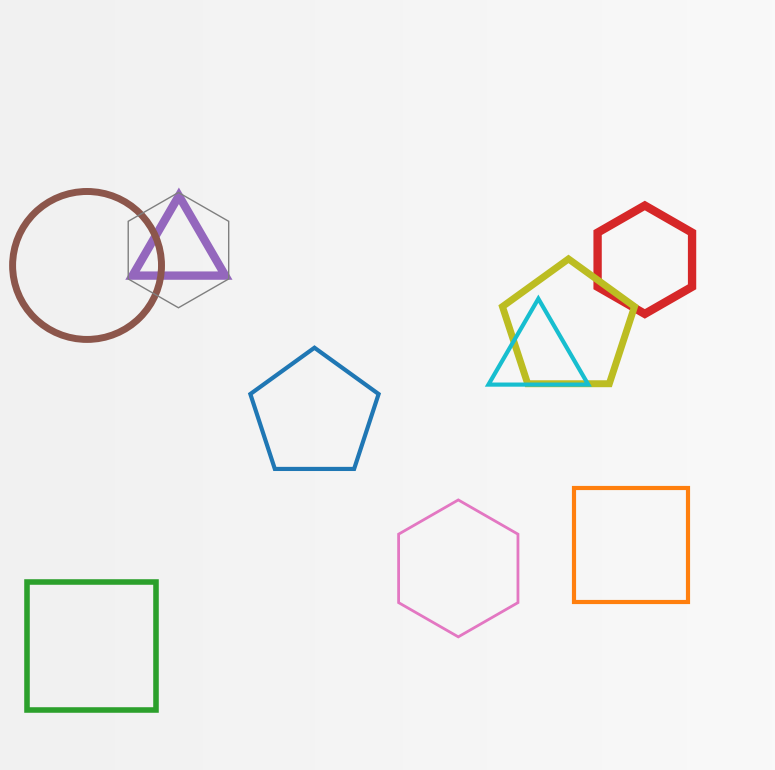[{"shape": "pentagon", "thickness": 1.5, "radius": 0.44, "center": [0.406, 0.461]}, {"shape": "square", "thickness": 1.5, "radius": 0.37, "center": [0.814, 0.292]}, {"shape": "square", "thickness": 2, "radius": 0.42, "center": [0.118, 0.161]}, {"shape": "hexagon", "thickness": 3, "radius": 0.35, "center": [0.832, 0.663]}, {"shape": "triangle", "thickness": 3, "radius": 0.35, "center": [0.231, 0.677]}, {"shape": "circle", "thickness": 2.5, "radius": 0.48, "center": [0.112, 0.655]}, {"shape": "hexagon", "thickness": 1, "radius": 0.44, "center": [0.591, 0.262]}, {"shape": "hexagon", "thickness": 0.5, "radius": 0.37, "center": [0.23, 0.675]}, {"shape": "pentagon", "thickness": 2.5, "radius": 0.45, "center": [0.734, 0.574]}, {"shape": "triangle", "thickness": 1.5, "radius": 0.37, "center": [0.695, 0.538]}]